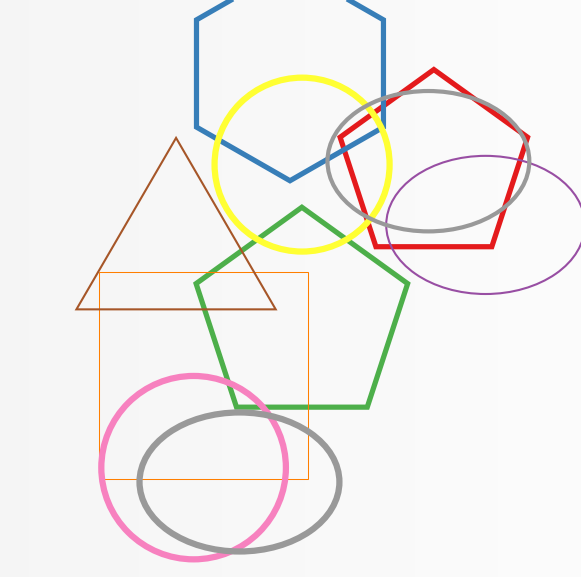[{"shape": "pentagon", "thickness": 2.5, "radius": 0.85, "center": [0.746, 0.709]}, {"shape": "hexagon", "thickness": 2.5, "radius": 0.93, "center": [0.499, 0.872]}, {"shape": "pentagon", "thickness": 2.5, "radius": 0.96, "center": [0.519, 0.449]}, {"shape": "oval", "thickness": 1, "radius": 0.85, "center": [0.835, 0.61]}, {"shape": "square", "thickness": 0.5, "radius": 0.9, "center": [0.349, 0.349]}, {"shape": "circle", "thickness": 3, "radius": 0.75, "center": [0.52, 0.714]}, {"shape": "triangle", "thickness": 1, "radius": 0.99, "center": [0.303, 0.562]}, {"shape": "circle", "thickness": 3, "radius": 0.79, "center": [0.333, 0.189]}, {"shape": "oval", "thickness": 3, "radius": 0.86, "center": [0.412, 0.165]}, {"shape": "oval", "thickness": 2, "radius": 0.87, "center": [0.737, 0.72]}]